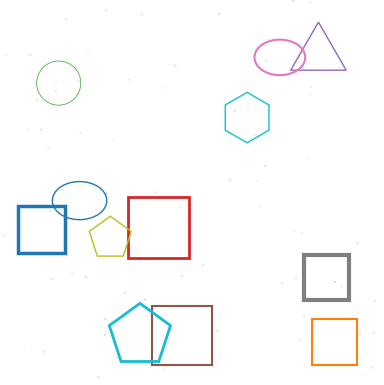[{"shape": "square", "thickness": 2.5, "radius": 0.3, "center": [0.107, 0.404]}, {"shape": "oval", "thickness": 1, "radius": 0.35, "center": [0.207, 0.479]}, {"shape": "square", "thickness": 1.5, "radius": 0.3, "center": [0.869, 0.111]}, {"shape": "circle", "thickness": 0.5, "radius": 0.29, "center": [0.152, 0.784]}, {"shape": "square", "thickness": 2, "radius": 0.4, "center": [0.412, 0.408]}, {"shape": "triangle", "thickness": 1, "radius": 0.42, "center": [0.827, 0.859]}, {"shape": "square", "thickness": 1.5, "radius": 0.39, "center": [0.472, 0.128]}, {"shape": "oval", "thickness": 1.5, "radius": 0.33, "center": [0.727, 0.851]}, {"shape": "square", "thickness": 3, "radius": 0.29, "center": [0.847, 0.279]}, {"shape": "pentagon", "thickness": 1, "radius": 0.29, "center": [0.287, 0.381]}, {"shape": "pentagon", "thickness": 2, "radius": 0.42, "center": [0.363, 0.129]}, {"shape": "hexagon", "thickness": 1, "radius": 0.33, "center": [0.642, 0.695]}]